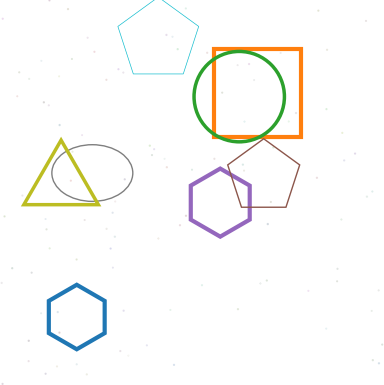[{"shape": "hexagon", "thickness": 3, "radius": 0.42, "center": [0.199, 0.177]}, {"shape": "square", "thickness": 3, "radius": 0.57, "center": [0.669, 0.758]}, {"shape": "circle", "thickness": 2.5, "radius": 0.59, "center": [0.621, 0.749]}, {"shape": "hexagon", "thickness": 3, "radius": 0.44, "center": [0.572, 0.474]}, {"shape": "pentagon", "thickness": 1, "radius": 0.49, "center": [0.685, 0.541]}, {"shape": "oval", "thickness": 1, "radius": 0.53, "center": [0.24, 0.551]}, {"shape": "triangle", "thickness": 2.5, "radius": 0.56, "center": [0.159, 0.524]}, {"shape": "pentagon", "thickness": 0.5, "radius": 0.55, "center": [0.411, 0.897]}]